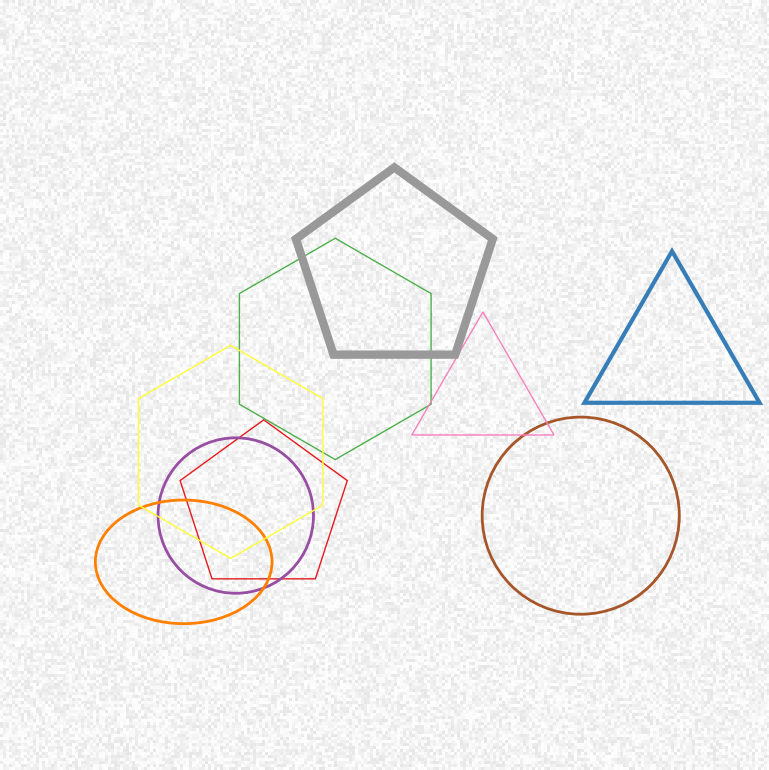[{"shape": "pentagon", "thickness": 0.5, "radius": 0.57, "center": [0.342, 0.341]}, {"shape": "triangle", "thickness": 1.5, "radius": 0.66, "center": [0.873, 0.543]}, {"shape": "hexagon", "thickness": 0.5, "radius": 0.72, "center": [0.435, 0.547]}, {"shape": "circle", "thickness": 1, "radius": 0.5, "center": [0.306, 0.33]}, {"shape": "oval", "thickness": 1, "radius": 0.57, "center": [0.239, 0.27]}, {"shape": "hexagon", "thickness": 0.5, "radius": 0.69, "center": [0.3, 0.413]}, {"shape": "circle", "thickness": 1, "radius": 0.64, "center": [0.754, 0.33]}, {"shape": "triangle", "thickness": 0.5, "radius": 0.53, "center": [0.627, 0.488]}, {"shape": "pentagon", "thickness": 3, "radius": 0.67, "center": [0.512, 0.648]}]